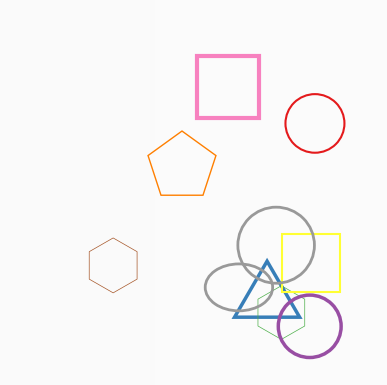[{"shape": "circle", "thickness": 1.5, "radius": 0.38, "center": [0.813, 0.679]}, {"shape": "triangle", "thickness": 2.5, "radius": 0.48, "center": [0.689, 0.225]}, {"shape": "hexagon", "thickness": 0.5, "radius": 0.35, "center": [0.726, 0.188]}, {"shape": "circle", "thickness": 2.5, "radius": 0.41, "center": [0.799, 0.152]}, {"shape": "pentagon", "thickness": 1, "radius": 0.46, "center": [0.47, 0.567]}, {"shape": "square", "thickness": 1.5, "radius": 0.37, "center": [0.803, 0.317]}, {"shape": "hexagon", "thickness": 0.5, "radius": 0.36, "center": [0.292, 0.311]}, {"shape": "square", "thickness": 3, "radius": 0.4, "center": [0.589, 0.774]}, {"shape": "oval", "thickness": 2, "radius": 0.44, "center": [0.617, 0.254]}, {"shape": "circle", "thickness": 2, "radius": 0.49, "center": [0.713, 0.363]}]